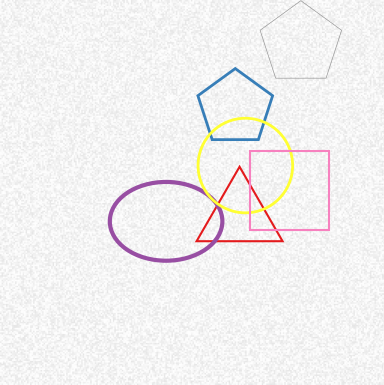[{"shape": "triangle", "thickness": 1.5, "radius": 0.64, "center": [0.622, 0.438]}, {"shape": "pentagon", "thickness": 2, "radius": 0.51, "center": [0.611, 0.72]}, {"shape": "oval", "thickness": 3, "radius": 0.73, "center": [0.431, 0.425]}, {"shape": "circle", "thickness": 2, "radius": 0.61, "center": [0.637, 0.57]}, {"shape": "square", "thickness": 1.5, "radius": 0.51, "center": [0.752, 0.506]}, {"shape": "pentagon", "thickness": 0.5, "radius": 0.56, "center": [0.781, 0.887]}]